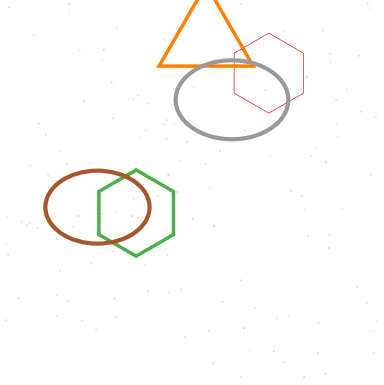[{"shape": "hexagon", "thickness": 0.5, "radius": 0.52, "center": [0.698, 0.81]}, {"shape": "hexagon", "thickness": 2.5, "radius": 0.56, "center": [0.354, 0.447]}, {"shape": "triangle", "thickness": 2.5, "radius": 0.71, "center": [0.535, 0.899]}, {"shape": "oval", "thickness": 3, "radius": 0.68, "center": [0.253, 0.462]}, {"shape": "oval", "thickness": 3, "radius": 0.73, "center": [0.603, 0.741]}]